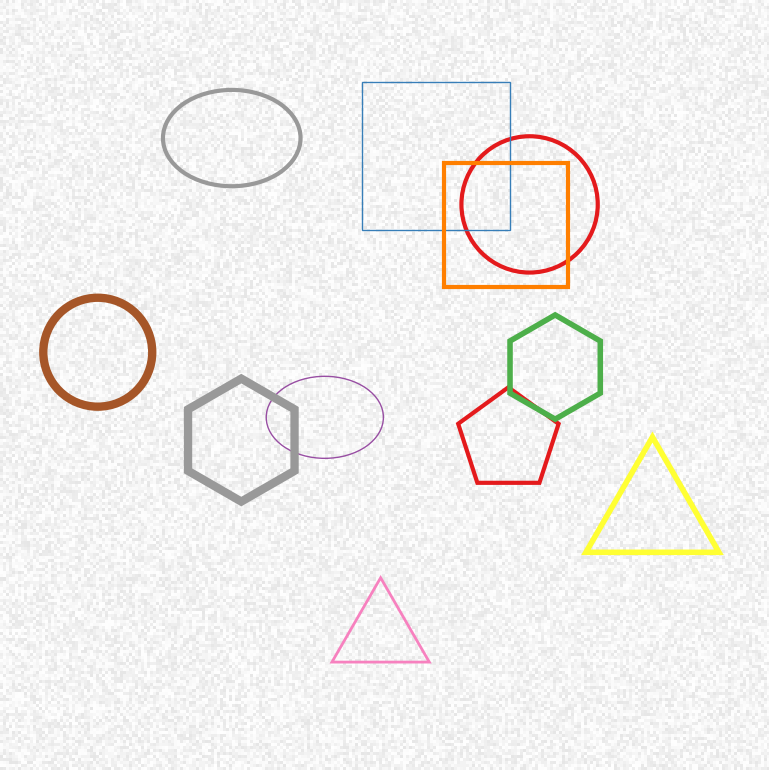[{"shape": "pentagon", "thickness": 1.5, "radius": 0.34, "center": [0.66, 0.428]}, {"shape": "circle", "thickness": 1.5, "radius": 0.44, "center": [0.688, 0.735]}, {"shape": "square", "thickness": 0.5, "radius": 0.48, "center": [0.566, 0.797]}, {"shape": "hexagon", "thickness": 2, "radius": 0.34, "center": [0.721, 0.523]}, {"shape": "oval", "thickness": 0.5, "radius": 0.38, "center": [0.422, 0.458]}, {"shape": "square", "thickness": 1.5, "radius": 0.4, "center": [0.657, 0.707]}, {"shape": "triangle", "thickness": 2, "radius": 0.5, "center": [0.847, 0.333]}, {"shape": "circle", "thickness": 3, "radius": 0.35, "center": [0.127, 0.543]}, {"shape": "triangle", "thickness": 1, "radius": 0.37, "center": [0.494, 0.177]}, {"shape": "oval", "thickness": 1.5, "radius": 0.45, "center": [0.301, 0.821]}, {"shape": "hexagon", "thickness": 3, "radius": 0.4, "center": [0.313, 0.428]}]